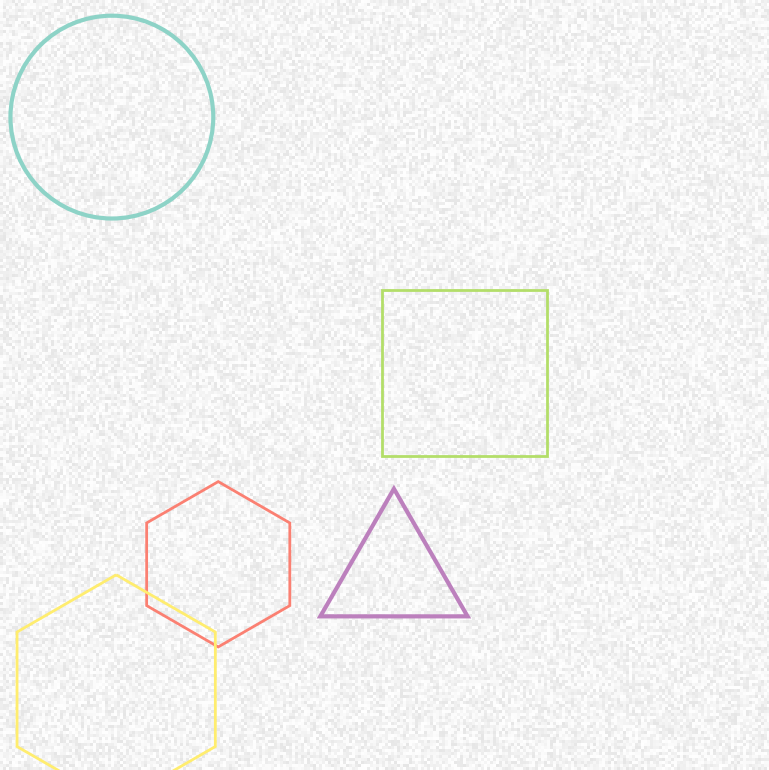[{"shape": "circle", "thickness": 1.5, "radius": 0.66, "center": [0.145, 0.848]}, {"shape": "hexagon", "thickness": 1, "radius": 0.54, "center": [0.283, 0.267]}, {"shape": "square", "thickness": 1, "radius": 0.54, "center": [0.603, 0.516]}, {"shape": "triangle", "thickness": 1.5, "radius": 0.55, "center": [0.512, 0.255]}, {"shape": "hexagon", "thickness": 1, "radius": 0.74, "center": [0.151, 0.105]}]